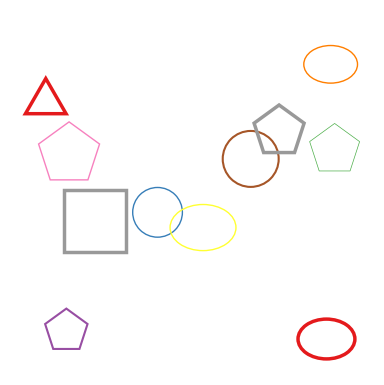[{"shape": "triangle", "thickness": 2.5, "radius": 0.3, "center": [0.119, 0.735]}, {"shape": "oval", "thickness": 2.5, "radius": 0.37, "center": [0.848, 0.119]}, {"shape": "circle", "thickness": 1, "radius": 0.32, "center": [0.409, 0.449]}, {"shape": "pentagon", "thickness": 0.5, "radius": 0.34, "center": [0.869, 0.611]}, {"shape": "pentagon", "thickness": 1.5, "radius": 0.29, "center": [0.172, 0.141]}, {"shape": "oval", "thickness": 1, "radius": 0.35, "center": [0.859, 0.833]}, {"shape": "oval", "thickness": 1, "radius": 0.43, "center": [0.527, 0.409]}, {"shape": "circle", "thickness": 1.5, "radius": 0.36, "center": [0.651, 0.587]}, {"shape": "pentagon", "thickness": 1, "radius": 0.42, "center": [0.179, 0.6]}, {"shape": "square", "thickness": 2.5, "radius": 0.4, "center": [0.247, 0.426]}, {"shape": "pentagon", "thickness": 2.5, "radius": 0.34, "center": [0.725, 0.659]}]